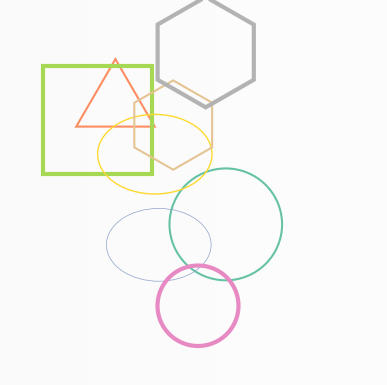[{"shape": "circle", "thickness": 1.5, "radius": 0.73, "center": [0.583, 0.417]}, {"shape": "triangle", "thickness": 1.5, "radius": 0.58, "center": [0.298, 0.73]}, {"shape": "oval", "thickness": 0.5, "radius": 0.68, "center": [0.41, 0.364]}, {"shape": "circle", "thickness": 3, "radius": 0.52, "center": [0.511, 0.206]}, {"shape": "square", "thickness": 3, "radius": 0.7, "center": [0.252, 0.688]}, {"shape": "oval", "thickness": 1, "radius": 0.74, "center": [0.4, 0.599]}, {"shape": "hexagon", "thickness": 1.5, "radius": 0.58, "center": [0.447, 0.675]}, {"shape": "hexagon", "thickness": 3, "radius": 0.72, "center": [0.531, 0.865]}]